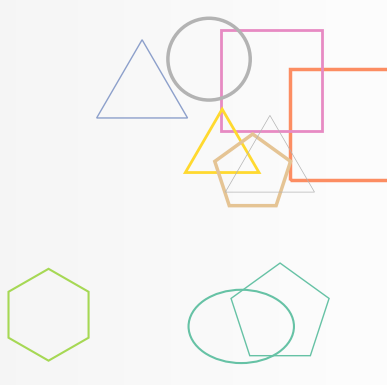[{"shape": "oval", "thickness": 1.5, "radius": 0.68, "center": [0.623, 0.152]}, {"shape": "pentagon", "thickness": 1, "radius": 0.66, "center": [0.723, 0.184]}, {"shape": "square", "thickness": 2.5, "radius": 0.72, "center": [0.891, 0.676]}, {"shape": "triangle", "thickness": 1, "radius": 0.68, "center": [0.367, 0.761]}, {"shape": "square", "thickness": 2, "radius": 0.65, "center": [0.701, 0.792]}, {"shape": "hexagon", "thickness": 1.5, "radius": 0.6, "center": [0.125, 0.182]}, {"shape": "triangle", "thickness": 2, "radius": 0.55, "center": [0.573, 0.607]}, {"shape": "pentagon", "thickness": 2.5, "radius": 0.51, "center": [0.652, 0.549]}, {"shape": "triangle", "thickness": 0.5, "radius": 0.66, "center": [0.697, 0.567]}, {"shape": "circle", "thickness": 2.5, "radius": 0.53, "center": [0.54, 0.846]}]